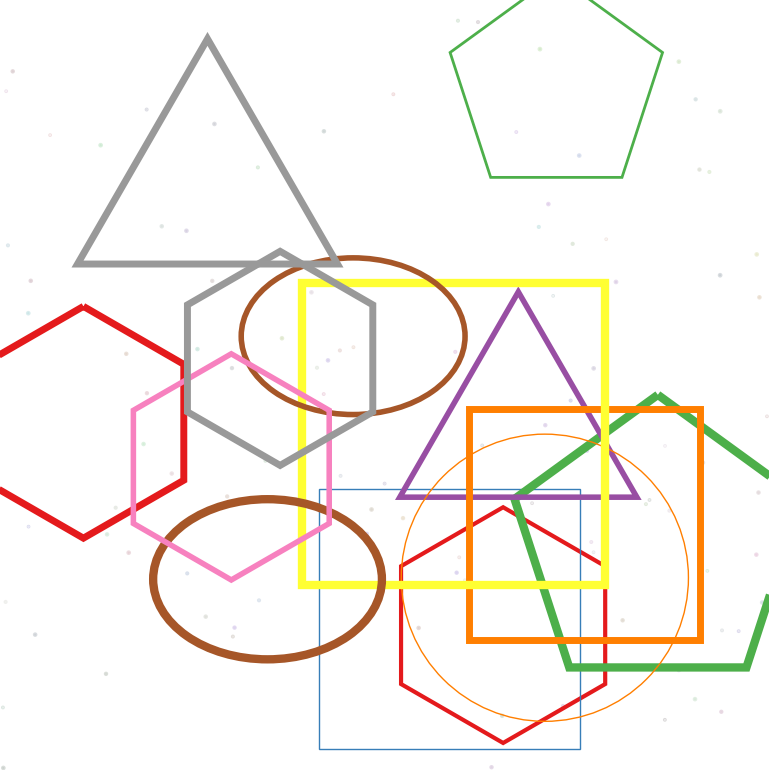[{"shape": "hexagon", "thickness": 1.5, "radius": 0.77, "center": [0.653, 0.188]}, {"shape": "hexagon", "thickness": 2.5, "radius": 0.75, "center": [0.108, 0.452]}, {"shape": "square", "thickness": 0.5, "radius": 0.85, "center": [0.584, 0.196]}, {"shape": "pentagon", "thickness": 1, "radius": 0.73, "center": [0.723, 0.887]}, {"shape": "pentagon", "thickness": 3, "radius": 0.98, "center": [0.854, 0.292]}, {"shape": "triangle", "thickness": 2, "radius": 0.89, "center": [0.673, 0.443]}, {"shape": "square", "thickness": 2.5, "radius": 0.75, "center": [0.759, 0.319]}, {"shape": "circle", "thickness": 0.5, "radius": 0.93, "center": [0.708, 0.25]}, {"shape": "square", "thickness": 3, "radius": 0.98, "center": [0.589, 0.437]}, {"shape": "oval", "thickness": 2, "radius": 0.73, "center": [0.459, 0.563]}, {"shape": "oval", "thickness": 3, "radius": 0.74, "center": [0.347, 0.248]}, {"shape": "hexagon", "thickness": 2, "radius": 0.73, "center": [0.3, 0.394]}, {"shape": "hexagon", "thickness": 2.5, "radius": 0.69, "center": [0.364, 0.535]}, {"shape": "triangle", "thickness": 2.5, "radius": 0.97, "center": [0.269, 0.755]}]